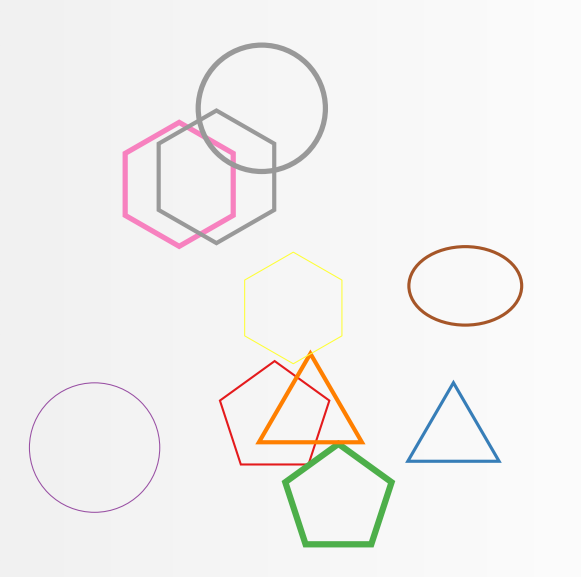[{"shape": "pentagon", "thickness": 1, "radius": 0.49, "center": [0.473, 0.275]}, {"shape": "triangle", "thickness": 1.5, "radius": 0.45, "center": [0.78, 0.246]}, {"shape": "pentagon", "thickness": 3, "radius": 0.48, "center": [0.582, 0.134]}, {"shape": "circle", "thickness": 0.5, "radius": 0.56, "center": [0.163, 0.224]}, {"shape": "triangle", "thickness": 2, "radius": 0.51, "center": [0.534, 0.284]}, {"shape": "hexagon", "thickness": 0.5, "radius": 0.48, "center": [0.505, 0.466]}, {"shape": "oval", "thickness": 1.5, "radius": 0.49, "center": [0.8, 0.504]}, {"shape": "hexagon", "thickness": 2.5, "radius": 0.54, "center": [0.308, 0.68]}, {"shape": "hexagon", "thickness": 2, "radius": 0.57, "center": [0.372, 0.693]}, {"shape": "circle", "thickness": 2.5, "radius": 0.55, "center": [0.45, 0.812]}]